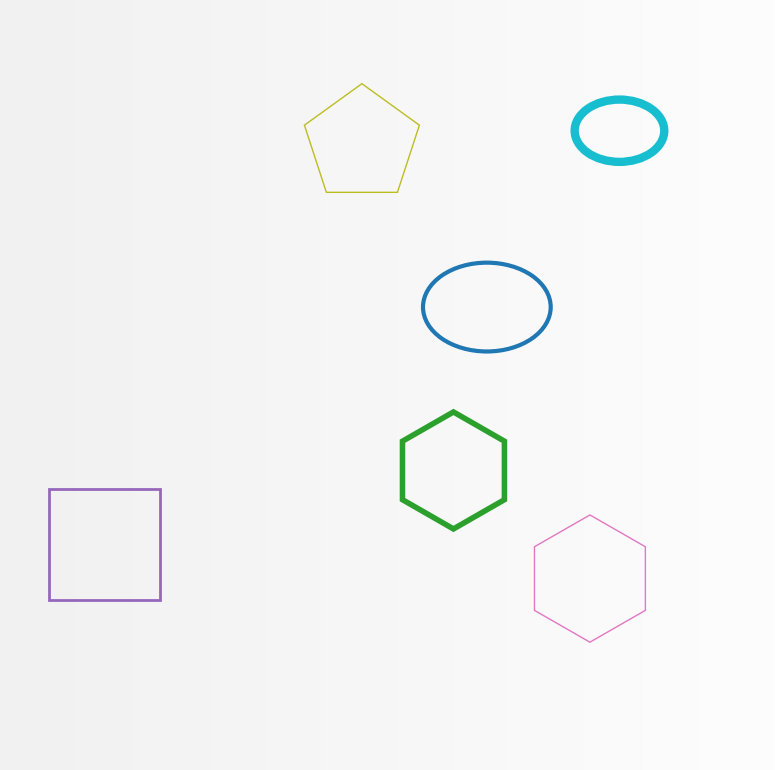[{"shape": "oval", "thickness": 1.5, "radius": 0.41, "center": [0.628, 0.601]}, {"shape": "hexagon", "thickness": 2, "radius": 0.38, "center": [0.585, 0.389]}, {"shape": "square", "thickness": 1, "radius": 0.36, "center": [0.134, 0.293]}, {"shape": "hexagon", "thickness": 0.5, "radius": 0.41, "center": [0.761, 0.249]}, {"shape": "pentagon", "thickness": 0.5, "radius": 0.39, "center": [0.467, 0.813]}, {"shape": "oval", "thickness": 3, "radius": 0.29, "center": [0.799, 0.83]}]